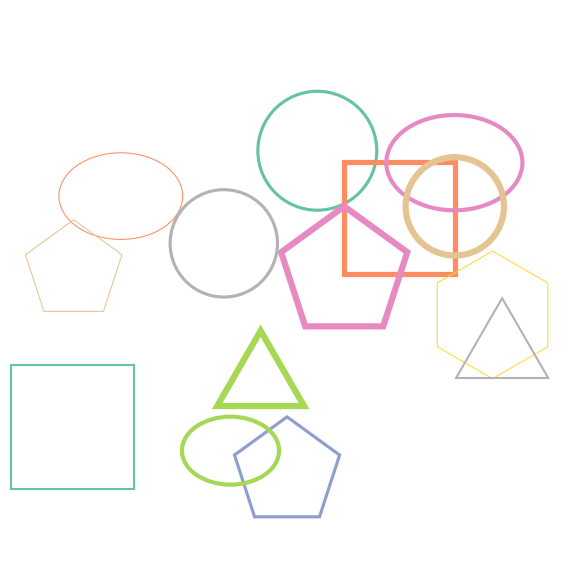[{"shape": "circle", "thickness": 1.5, "radius": 0.51, "center": [0.549, 0.738]}, {"shape": "square", "thickness": 1, "radius": 0.53, "center": [0.125, 0.26]}, {"shape": "oval", "thickness": 0.5, "radius": 0.54, "center": [0.209, 0.66]}, {"shape": "square", "thickness": 2.5, "radius": 0.48, "center": [0.692, 0.622]}, {"shape": "pentagon", "thickness": 1.5, "radius": 0.48, "center": [0.497, 0.182]}, {"shape": "pentagon", "thickness": 3, "radius": 0.57, "center": [0.596, 0.527]}, {"shape": "oval", "thickness": 2, "radius": 0.59, "center": [0.787, 0.717]}, {"shape": "triangle", "thickness": 3, "radius": 0.43, "center": [0.451, 0.339]}, {"shape": "oval", "thickness": 2, "radius": 0.42, "center": [0.399, 0.219]}, {"shape": "hexagon", "thickness": 0.5, "radius": 0.55, "center": [0.853, 0.454]}, {"shape": "circle", "thickness": 3, "radius": 0.43, "center": [0.788, 0.642]}, {"shape": "pentagon", "thickness": 0.5, "radius": 0.44, "center": [0.128, 0.531]}, {"shape": "circle", "thickness": 1.5, "radius": 0.46, "center": [0.388, 0.578]}, {"shape": "triangle", "thickness": 1, "radius": 0.46, "center": [0.869, 0.391]}]